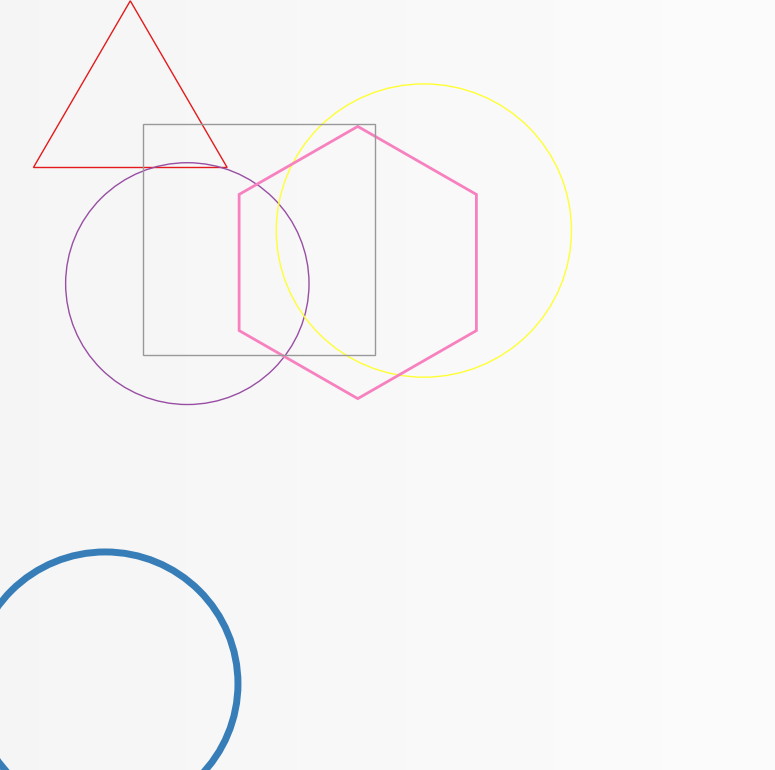[{"shape": "triangle", "thickness": 0.5, "radius": 0.72, "center": [0.168, 0.855]}, {"shape": "circle", "thickness": 2.5, "radius": 0.86, "center": [0.136, 0.112]}, {"shape": "circle", "thickness": 0.5, "radius": 0.79, "center": [0.242, 0.632]}, {"shape": "circle", "thickness": 0.5, "radius": 0.95, "center": [0.547, 0.701]}, {"shape": "hexagon", "thickness": 1, "radius": 0.88, "center": [0.462, 0.659]}, {"shape": "square", "thickness": 0.5, "radius": 0.75, "center": [0.334, 0.689]}]